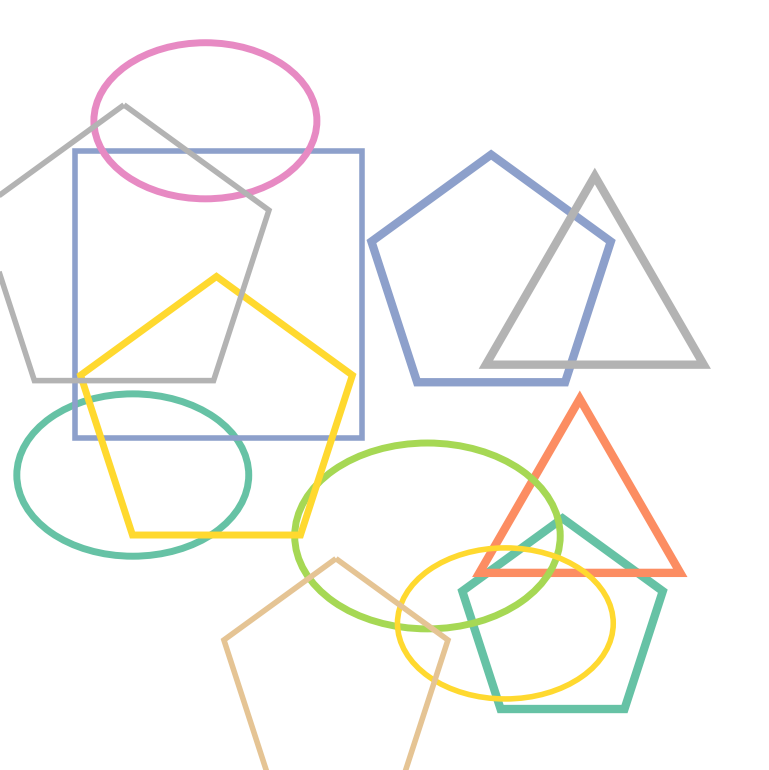[{"shape": "pentagon", "thickness": 3, "radius": 0.68, "center": [0.731, 0.19]}, {"shape": "oval", "thickness": 2.5, "radius": 0.75, "center": [0.172, 0.383]}, {"shape": "triangle", "thickness": 3, "radius": 0.75, "center": [0.753, 0.331]}, {"shape": "pentagon", "thickness": 3, "radius": 0.82, "center": [0.638, 0.636]}, {"shape": "square", "thickness": 2, "radius": 0.93, "center": [0.284, 0.617]}, {"shape": "oval", "thickness": 2.5, "radius": 0.72, "center": [0.267, 0.843]}, {"shape": "oval", "thickness": 2.5, "radius": 0.86, "center": [0.555, 0.304]}, {"shape": "oval", "thickness": 2, "radius": 0.7, "center": [0.656, 0.19]}, {"shape": "pentagon", "thickness": 2.5, "radius": 0.93, "center": [0.281, 0.455]}, {"shape": "pentagon", "thickness": 2, "radius": 0.76, "center": [0.436, 0.122]}, {"shape": "triangle", "thickness": 3, "radius": 0.82, "center": [0.772, 0.608]}, {"shape": "pentagon", "thickness": 2, "radius": 0.99, "center": [0.161, 0.666]}]